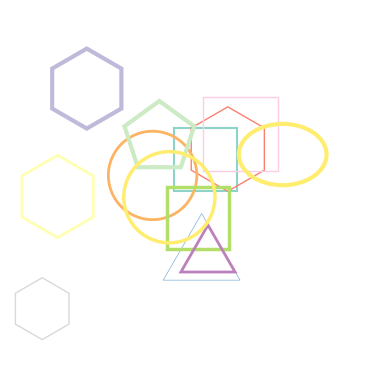[{"shape": "square", "thickness": 1.5, "radius": 0.41, "center": [0.534, 0.586]}, {"shape": "hexagon", "thickness": 2, "radius": 0.53, "center": [0.15, 0.49]}, {"shape": "hexagon", "thickness": 3, "radius": 0.52, "center": [0.225, 0.77]}, {"shape": "hexagon", "thickness": 1, "radius": 0.55, "center": [0.592, 0.613]}, {"shape": "triangle", "thickness": 0.5, "radius": 0.58, "center": [0.524, 0.33]}, {"shape": "circle", "thickness": 2, "radius": 0.57, "center": [0.396, 0.544]}, {"shape": "square", "thickness": 2.5, "radius": 0.4, "center": [0.515, 0.434]}, {"shape": "square", "thickness": 1, "radius": 0.48, "center": [0.625, 0.652]}, {"shape": "hexagon", "thickness": 1, "radius": 0.4, "center": [0.11, 0.198]}, {"shape": "triangle", "thickness": 2, "radius": 0.41, "center": [0.54, 0.334]}, {"shape": "pentagon", "thickness": 3, "radius": 0.48, "center": [0.414, 0.643]}, {"shape": "circle", "thickness": 2.5, "radius": 0.59, "center": [0.44, 0.488]}, {"shape": "oval", "thickness": 3, "radius": 0.57, "center": [0.734, 0.599]}]